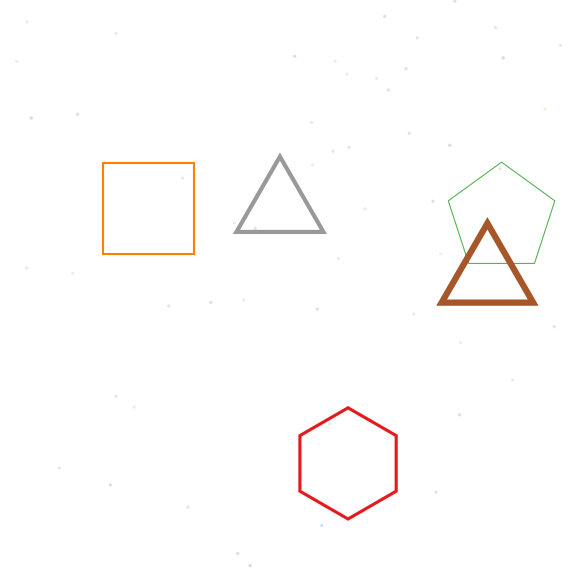[{"shape": "hexagon", "thickness": 1.5, "radius": 0.48, "center": [0.603, 0.197]}, {"shape": "pentagon", "thickness": 0.5, "radius": 0.48, "center": [0.869, 0.621]}, {"shape": "square", "thickness": 1, "radius": 0.39, "center": [0.257, 0.638]}, {"shape": "triangle", "thickness": 3, "radius": 0.46, "center": [0.844, 0.521]}, {"shape": "triangle", "thickness": 2, "radius": 0.43, "center": [0.485, 0.641]}]